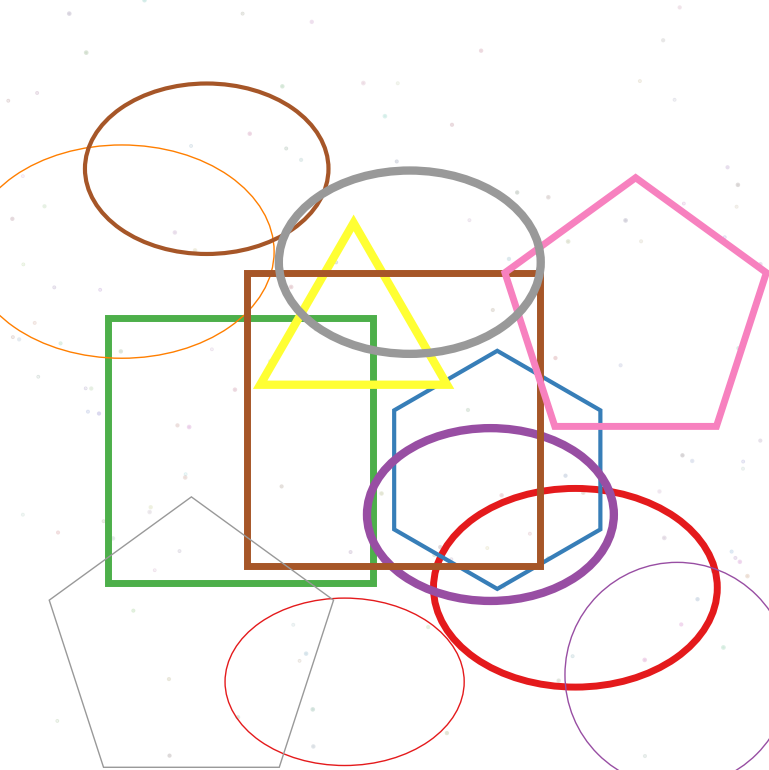[{"shape": "oval", "thickness": 2.5, "radius": 0.92, "center": [0.747, 0.237]}, {"shape": "oval", "thickness": 0.5, "radius": 0.78, "center": [0.448, 0.115]}, {"shape": "hexagon", "thickness": 1.5, "radius": 0.77, "center": [0.646, 0.39]}, {"shape": "square", "thickness": 2.5, "radius": 0.86, "center": [0.312, 0.415]}, {"shape": "oval", "thickness": 3, "radius": 0.8, "center": [0.637, 0.332]}, {"shape": "circle", "thickness": 0.5, "radius": 0.73, "center": [0.88, 0.124]}, {"shape": "oval", "thickness": 0.5, "radius": 0.99, "center": [0.158, 0.673]}, {"shape": "triangle", "thickness": 3, "radius": 0.7, "center": [0.459, 0.57]}, {"shape": "oval", "thickness": 1.5, "radius": 0.79, "center": [0.268, 0.781]}, {"shape": "square", "thickness": 2.5, "radius": 0.95, "center": [0.511, 0.455]}, {"shape": "pentagon", "thickness": 2.5, "radius": 0.89, "center": [0.825, 0.591]}, {"shape": "pentagon", "thickness": 0.5, "radius": 0.97, "center": [0.249, 0.161]}, {"shape": "oval", "thickness": 3, "radius": 0.85, "center": [0.532, 0.659]}]